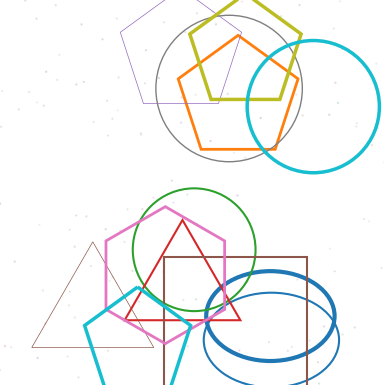[{"shape": "oval", "thickness": 1.5, "radius": 0.88, "center": [0.705, 0.117]}, {"shape": "oval", "thickness": 3, "radius": 0.83, "center": [0.702, 0.179]}, {"shape": "pentagon", "thickness": 2, "radius": 0.82, "center": [0.619, 0.745]}, {"shape": "circle", "thickness": 1.5, "radius": 0.8, "center": [0.504, 0.351]}, {"shape": "triangle", "thickness": 1.5, "radius": 0.87, "center": [0.474, 0.255]}, {"shape": "pentagon", "thickness": 0.5, "radius": 0.83, "center": [0.47, 0.865]}, {"shape": "square", "thickness": 1.5, "radius": 0.93, "center": [0.612, 0.147]}, {"shape": "triangle", "thickness": 0.5, "radius": 0.91, "center": [0.241, 0.189]}, {"shape": "hexagon", "thickness": 2, "radius": 0.89, "center": [0.429, 0.285]}, {"shape": "circle", "thickness": 1, "radius": 0.95, "center": [0.595, 0.77]}, {"shape": "pentagon", "thickness": 2.5, "radius": 0.76, "center": [0.638, 0.865]}, {"shape": "circle", "thickness": 2.5, "radius": 0.86, "center": [0.814, 0.723]}, {"shape": "pentagon", "thickness": 2.5, "radius": 0.72, "center": [0.357, 0.11]}]